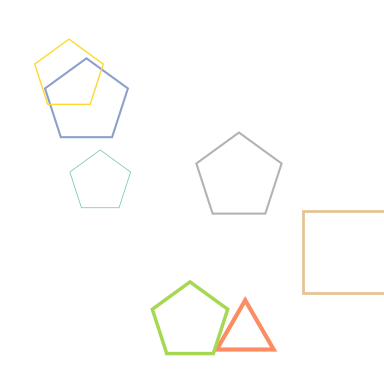[{"shape": "pentagon", "thickness": 0.5, "radius": 0.41, "center": [0.26, 0.528]}, {"shape": "triangle", "thickness": 3, "radius": 0.43, "center": [0.637, 0.135]}, {"shape": "pentagon", "thickness": 1.5, "radius": 0.57, "center": [0.225, 0.735]}, {"shape": "pentagon", "thickness": 2.5, "radius": 0.51, "center": [0.494, 0.165]}, {"shape": "pentagon", "thickness": 1, "radius": 0.47, "center": [0.179, 0.805]}, {"shape": "square", "thickness": 2, "radius": 0.53, "center": [0.893, 0.345]}, {"shape": "pentagon", "thickness": 1.5, "radius": 0.58, "center": [0.621, 0.539]}]